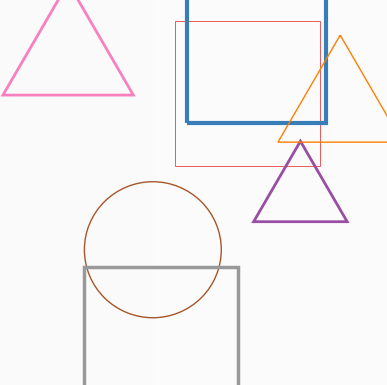[{"shape": "square", "thickness": 0.5, "radius": 0.94, "center": [0.638, 0.757]}, {"shape": "square", "thickness": 3, "radius": 0.9, "center": [0.663, 0.859]}, {"shape": "triangle", "thickness": 2, "radius": 0.7, "center": [0.775, 0.494]}, {"shape": "triangle", "thickness": 1, "radius": 0.93, "center": [0.878, 0.723]}, {"shape": "circle", "thickness": 1, "radius": 0.88, "center": [0.394, 0.351]}, {"shape": "triangle", "thickness": 2, "radius": 0.97, "center": [0.176, 0.85]}, {"shape": "square", "thickness": 2.5, "radius": 0.99, "center": [0.415, 0.108]}]